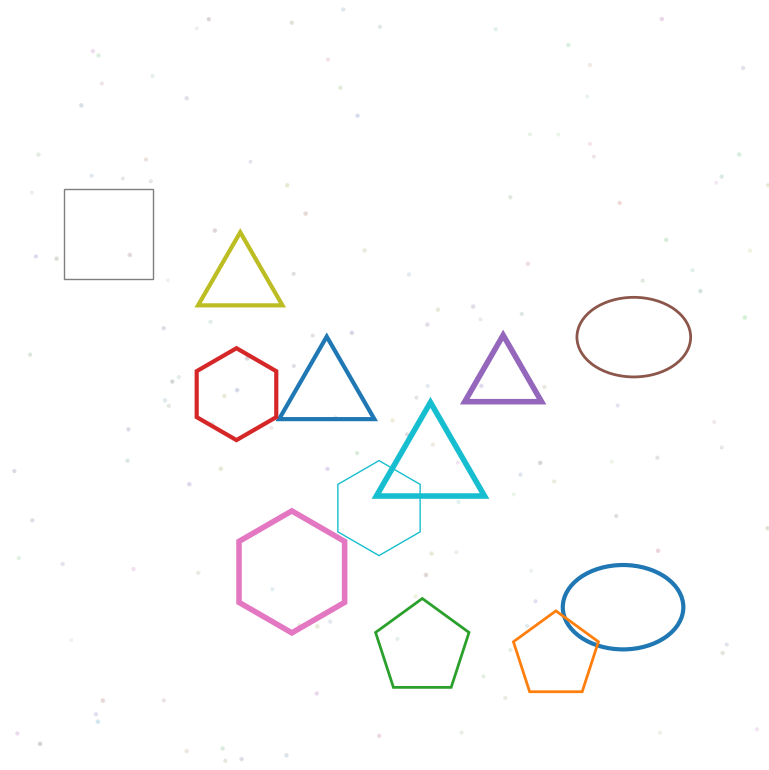[{"shape": "oval", "thickness": 1.5, "radius": 0.39, "center": [0.809, 0.211]}, {"shape": "triangle", "thickness": 1.5, "radius": 0.36, "center": [0.424, 0.491]}, {"shape": "pentagon", "thickness": 1, "radius": 0.29, "center": [0.722, 0.149]}, {"shape": "pentagon", "thickness": 1, "radius": 0.32, "center": [0.548, 0.159]}, {"shape": "hexagon", "thickness": 1.5, "radius": 0.3, "center": [0.307, 0.488]}, {"shape": "triangle", "thickness": 2, "radius": 0.29, "center": [0.653, 0.507]}, {"shape": "oval", "thickness": 1, "radius": 0.37, "center": [0.823, 0.562]}, {"shape": "hexagon", "thickness": 2, "radius": 0.4, "center": [0.379, 0.257]}, {"shape": "square", "thickness": 0.5, "radius": 0.29, "center": [0.141, 0.696]}, {"shape": "triangle", "thickness": 1.5, "radius": 0.32, "center": [0.312, 0.635]}, {"shape": "hexagon", "thickness": 0.5, "radius": 0.31, "center": [0.492, 0.34]}, {"shape": "triangle", "thickness": 2, "radius": 0.41, "center": [0.559, 0.396]}]